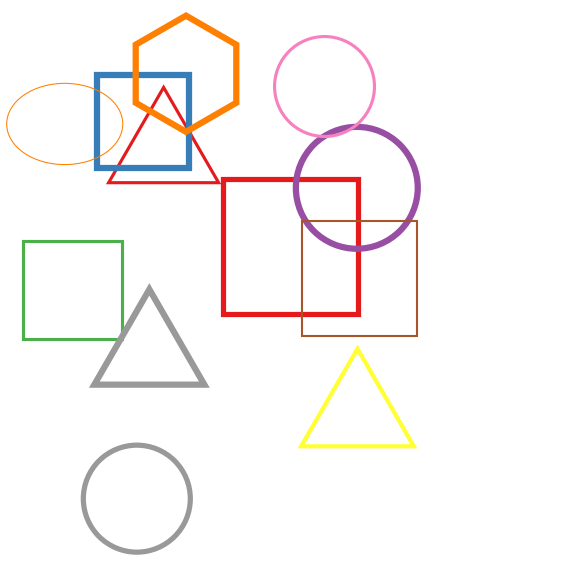[{"shape": "triangle", "thickness": 1.5, "radius": 0.55, "center": [0.283, 0.738]}, {"shape": "square", "thickness": 2.5, "radius": 0.58, "center": [0.503, 0.573]}, {"shape": "square", "thickness": 3, "radius": 0.4, "center": [0.248, 0.789]}, {"shape": "square", "thickness": 1.5, "radius": 0.43, "center": [0.126, 0.497]}, {"shape": "circle", "thickness": 3, "radius": 0.53, "center": [0.618, 0.674]}, {"shape": "oval", "thickness": 0.5, "radius": 0.5, "center": [0.112, 0.784]}, {"shape": "hexagon", "thickness": 3, "radius": 0.5, "center": [0.322, 0.871]}, {"shape": "triangle", "thickness": 2, "radius": 0.56, "center": [0.619, 0.283]}, {"shape": "square", "thickness": 1, "radius": 0.5, "center": [0.623, 0.517]}, {"shape": "circle", "thickness": 1.5, "radius": 0.43, "center": [0.562, 0.849]}, {"shape": "circle", "thickness": 2.5, "radius": 0.46, "center": [0.237, 0.136]}, {"shape": "triangle", "thickness": 3, "radius": 0.55, "center": [0.259, 0.388]}]